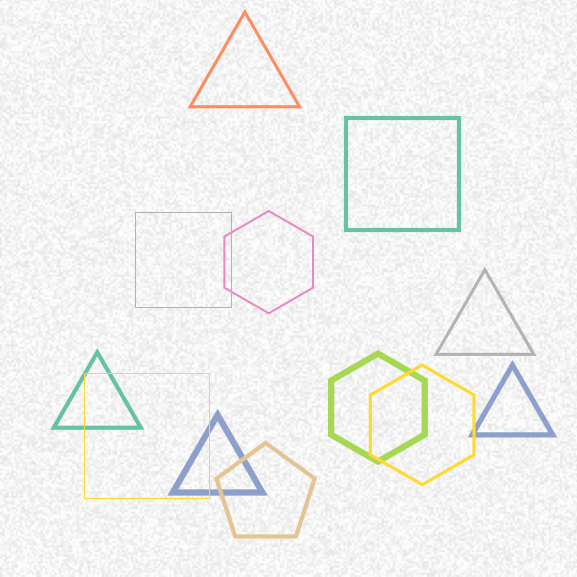[{"shape": "triangle", "thickness": 2, "radius": 0.44, "center": [0.168, 0.302]}, {"shape": "square", "thickness": 2, "radius": 0.49, "center": [0.697, 0.698]}, {"shape": "triangle", "thickness": 1.5, "radius": 0.55, "center": [0.424, 0.869]}, {"shape": "triangle", "thickness": 2.5, "radius": 0.4, "center": [0.887, 0.286]}, {"shape": "triangle", "thickness": 3, "radius": 0.45, "center": [0.377, 0.191]}, {"shape": "hexagon", "thickness": 1, "radius": 0.44, "center": [0.465, 0.545]}, {"shape": "hexagon", "thickness": 3, "radius": 0.47, "center": [0.654, 0.293]}, {"shape": "hexagon", "thickness": 1.5, "radius": 0.52, "center": [0.731, 0.263]}, {"shape": "square", "thickness": 0.5, "radius": 0.54, "center": [0.254, 0.244]}, {"shape": "pentagon", "thickness": 2, "radius": 0.45, "center": [0.46, 0.143]}, {"shape": "triangle", "thickness": 1.5, "radius": 0.49, "center": [0.84, 0.434]}, {"shape": "square", "thickness": 0.5, "radius": 0.41, "center": [0.317, 0.55]}]